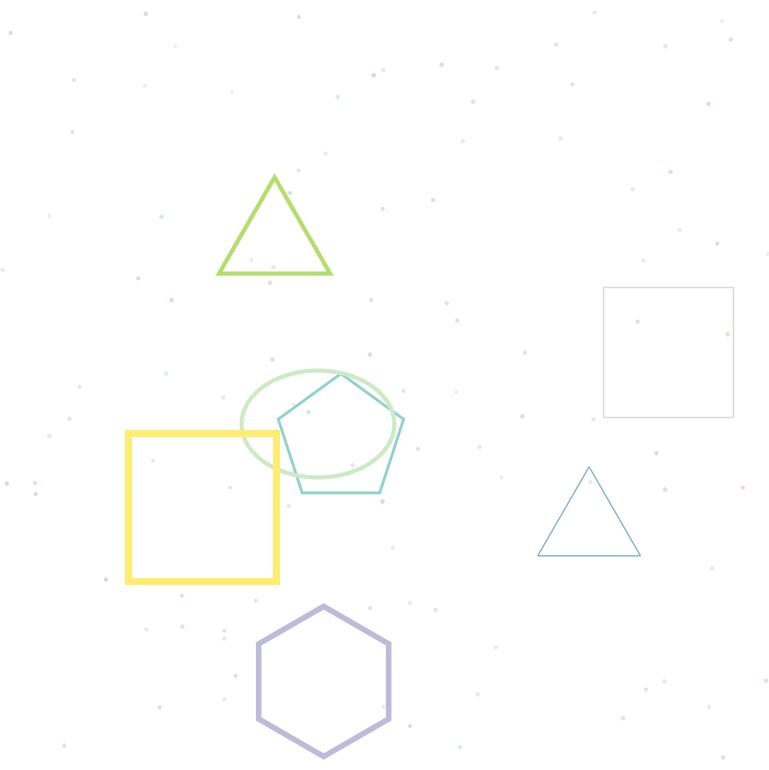[{"shape": "pentagon", "thickness": 1, "radius": 0.43, "center": [0.443, 0.429]}, {"shape": "hexagon", "thickness": 2, "radius": 0.49, "center": [0.42, 0.115]}, {"shape": "triangle", "thickness": 0.5, "radius": 0.39, "center": [0.765, 0.317]}, {"shape": "triangle", "thickness": 1.5, "radius": 0.42, "center": [0.357, 0.686]}, {"shape": "square", "thickness": 0.5, "radius": 0.42, "center": [0.868, 0.543]}, {"shape": "oval", "thickness": 1.5, "radius": 0.5, "center": [0.413, 0.449]}, {"shape": "square", "thickness": 2.5, "radius": 0.48, "center": [0.262, 0.342]}]